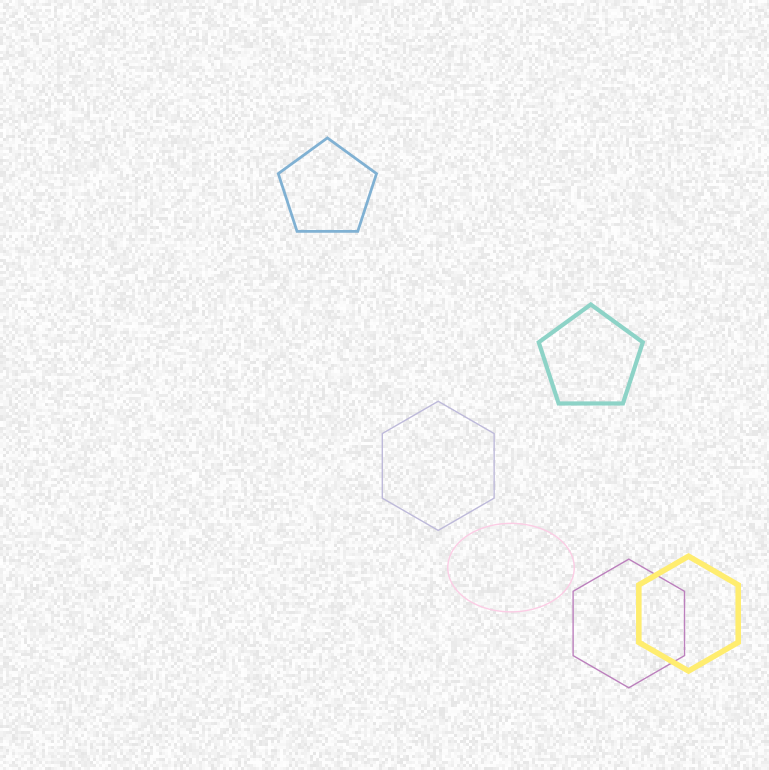[{"shape": "pentagon", "thickness": 1.5, "radius": 0.36, "center": [0.767, 0.534]}, {"shape": "hexagon", "thickness": 0.5, "radius": 0.42, "center": [0.569, 0.395]}, {"shape": "pentagon", "thickness": 1, "radius": 0.34, "center": [0.425, 0.754]}, {"shape": "oval", "thickness": 0.5, "radius": 0.41, "center": [0.664, 0.263]}, {"shape": "hexagon", "thickness": 0.5, "radius": 0.42, "center": [0.817, 0.19]}, {"shape": "hexagon", "thickness": 2, "radius": 0.37, "center": [0.894, 0.203]}]